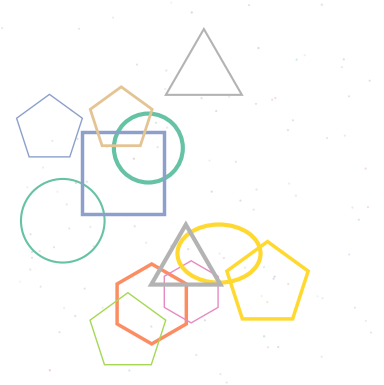[{"shape": "circle", "thickness": 1.5, "radius": 0.54, "center": [0.163, 0.427]}, {"shape": "circle", "thickness": 3, "radius": 0.45, "center": [0.385, 0.616]}, {"shape": "hexagon", "thickness": 2.5, "radius": 0.52, "center": [0.394, 0.211]}, {"shape": "square", "thickness": 2.5, "radius": 0.53, "center": [0.319, 0.552]}, {"shape": "pentagon", "thickness": 1, "radius": 0.45, "center": [0.128, 0.665]}, {"shape": "hexagon", "thickness": 1, "radius": 0.4, "center": [0.497, 0.242]}, {"shape": "pentagon", "thickness": 1, "radius": 0.52, "center": [0.332, 0.136]}, {"shape": "oval", "thickness": 3, "radius": 0.54, "center": [0.569, 0.341]}, {"shape": "pentagon", "thickness": 2.5, "radius": 0.56, "center": [0.695, 0.262]}, {"shape": "pentagon", "thickness": 2, "radius": 0.42, "center": [0.315, 0.69]}, {"shape": "triangle", "thickness": 1.5, "radius": 0.57, "center": [0.53, 0.811]}, {"shape": "triangle", "thickness": 3, "radius": 0.52, "center": [0.483, 0.313]}]